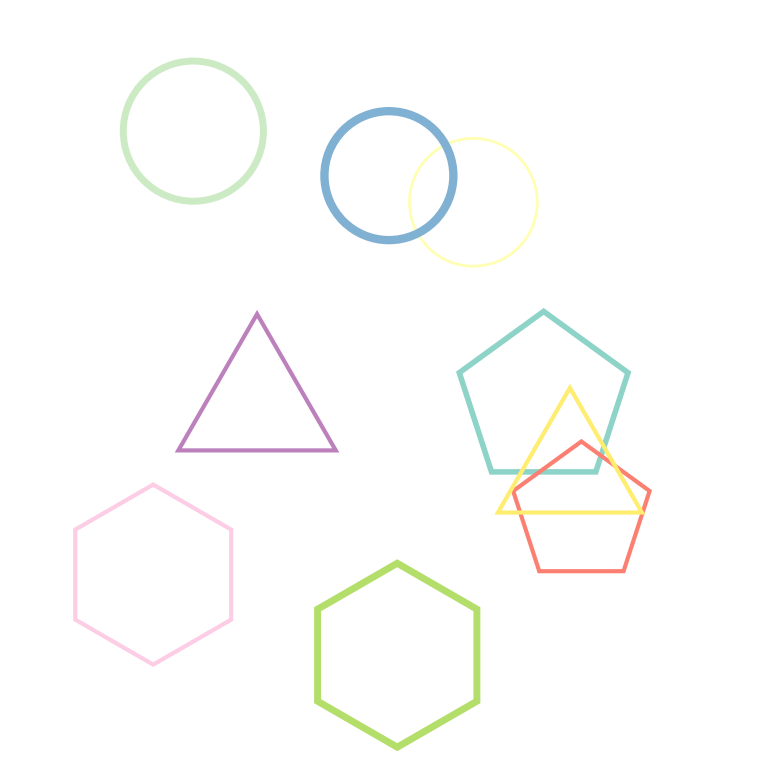[{"shape": "pentagon", "thickness": 2, "radius": 0.58, "center": [0.706, 0.48]}, {"shape": "circle", "thickness": 1, "radius": 0.41, "center": [0.615, 0.737]}, {"shape": "pentagon", "thickness": 1.5, "radius": 0.47, "center": [0.755, 0.334]}, {"shape": "circle", "thickness": 3, "radius": 0.42, "center": [0.505, 0.772]}, {"shape": "hexagon", "thickness": 2.5, "radius": 0.6, "center": [0.516, 0.149]}, {"shape": "hexagon", "thickness": 1.5, "radius": 0.58, "center": [0.199, 0.254]}, {"shape": "triangle", "thickness": 1.5, "radius": 0.59, "center": [0.334, 0.474]}, {"shape": "circle", "thickness": 2.5, "radius": 0.46, "center": [0.251, 0.83]}, {"shape": "triangle", "thickness": 1.5, "radius": 0.54, "center": [0.74, 0.388]}]